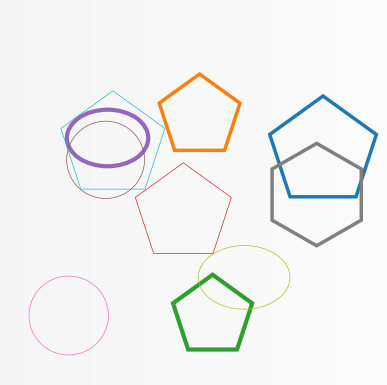[{"shape": "pentagon", "thickness": 2.5, "radius": 0.72, "center": [0.834, 0.606]}, {"shape": "pentagon", "thickness": 2.5, "radius": 0.55, "center": [0.515, 0.698]}, {"shape": "pentagon", "thickness": 3, "radius": 0.54, "center": [0.549, 0.179]}, {"shape": "pentagon", "thickness": 0.5, "radius": 0.65, "center": [0.473, 0.447]}, {"shape": "oval", "thickness": 3, "radius": 0.52, "center": [0.278, 0.642]}, {"shape": "circle", "thickness": 0.5, "radius": 0.5, "center": [0.273, 0.585]}, {"shape": "circle", "thickness": 0.5, "radius": 0.51, "center": [0.177, 0.18]}, {"shape": "hexagon", "thickness": 2.5, "radius": 0.66, "center": [0.817, 0.495]}, {"shape": "oval", "thickness": 0.5, "radius": 0.59, "center": [0.63, 0.28]}, {"shape": "pentagon", "thickness": 0.5, "radius": 0.71, "center": [0.291, 0.623]}]